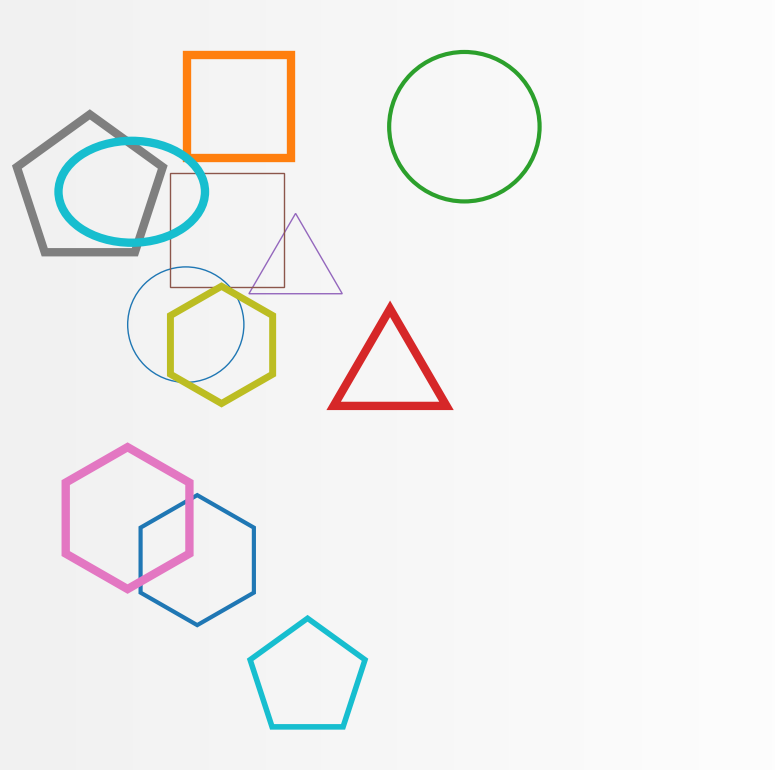[{"shape": "hexagon", "thickness": 1.5, "radius": 0.42, "center": [0.254, 0.273]}, {"shape": "circle", "thickness": 0.5, "radius": 0.37, "center": [0.24, 0.578]}, {"shape": "square", "thickness": 3, "radius": 0.33, "center": [0.308, 0.861]}, {"shape": "circle", "thickness": 1.5, "radius": 0.49, "center": [0.599, 0.835]}, {"shape": "triangle", "thickness": 3, "radius": 0.42, "center": [0.503, 0.515]}, {"shape": "triangle", "thickness": 0.5, "radius": 0.35, "center": [0.381, 0.653]}, {"shape": "square", "thickness": 0.5, "radius": 0.37, "center": [0.293, 0.701]}, {"shape": "hexagon", "thickness": 3, "radius": 0.46, "center": [0.165, 0.327]}, {"shape": "pentagon", "thickness": 3, "radius": 0.49, "center": [0.116, 0.752]}, {"shape": "hexagon", "thickness": 2.5, "radius": 0.38, "center": [0.286, 0.552]}, {"shape": "pentagon", "thickness": 2, "radius": 0.39, "center": [0.397, 0.119]}, {"shape": "oval", "thickness": 3, "radius": 0.47, "center": [0.17, 0.751]}]